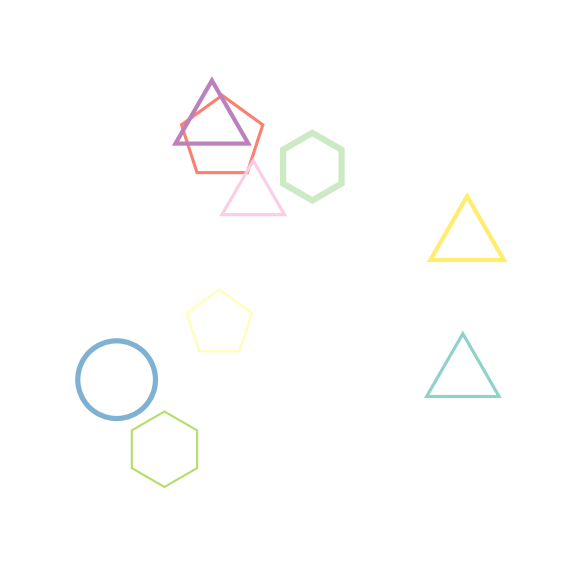[{"shape": "triangle", "thickness": 1.5, "radius": 0.36, "center": [0.801, 0.349]}, {"shape": "pentagon", "thickness": 1, "radius": 0.3, "center": [0.38, 0.439]}, {"shape": "pentagon", "thickness": 1.5, "radius": 0.37, "center": [0.385, 0.76]}, {"shape": "circle", "thickness": 2.5, "radius": 0.34, "center": [0.202, 0.342]}, {"shape": "hexagon", "thickness": 1, "radius": 0.33, "center": [0.285, 0.221]}, {"shape": "triangle", "thickness": 1.5, "radius": 0.31, "center": [0.438, 0.659]}, {"shape": "triangle", "thickness": 2, "radius": 0.36, "center": [0.367, 0.787]}, {"shape": "hexagon", "thickness": 3, "radius": 0.29, "center": [0.541, 0.711]}, {"shape": "triangle", "thickness": 2, "radius": 0.37, "center": [0.809, 0.586]}]